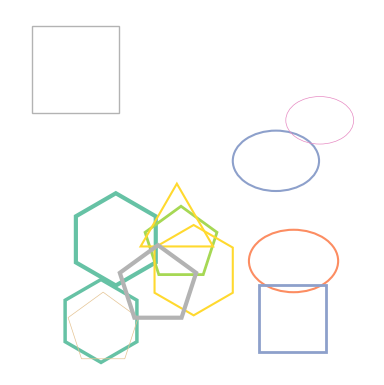[{"shape": "hexagon", "thickness": 2.5, "radius": 0.54, "center": [0.262, 0.166]}, {"shape": "hexagon", "thickness": 3, "radius": 0.6, "center": [0.301, 0.378]}, {"shape": "oval", "thickness": 1.5, "radius": 0.58, "center": [0.762, 0.322]}, {"shape": "oval", "thickness": 1.5, "radius": 0.56, "center": [0.717, 0.582]}, {"shape": "square", "thickness": 2, "radius": 0.44, "center": [0.76, 0.172]}, {"shape": "oval", "thickness": 0.5, "radius": 0.44, "center": [0.83, 0.688]}, {"shape": "pentagon", "thickness": 2, "radius": 0.49, "center": [0.47, 0.366]}, {"shape": "triangle", "thickness": 1.5, "radius": 0.54, "center": [0.459, 0.414]}, {"shape": "hexagon", "thickness": 1.5, "radius": 0.59, "center": [0.503, 0.298]}, {"shape": "pentagon", "thickness": 0.5, "radius": 0.48, "center": [0.268, 0.146]}, {"shape": "pentagon", "thickness": 3, "radius": 0.52, "center": [0.41, 0.259]}, {"shape": "square", "thickness": 1, "radius": 0.56, "center": [0.195, 0.819]}]